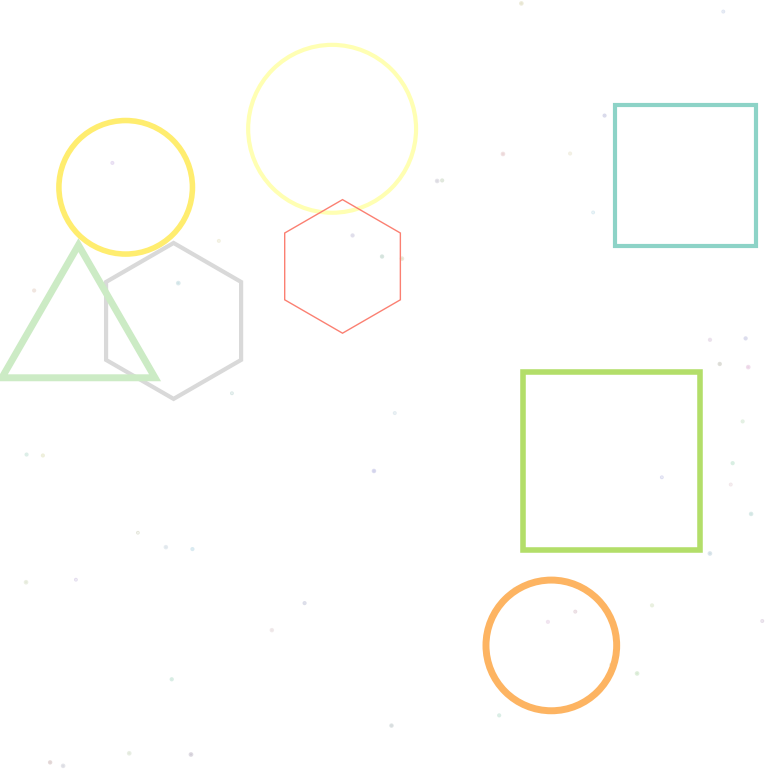[{"shape": "square", "thickness": 1.5, "radius": 0.46, "center": [0.89, 0.772]}, {"shape": "circle", "thickness": 1.5, "radius": 0.55, "center": [0.431, 0.833]}, {"shape": "hexagon", "thickness": 0.5, "radius": 0.43, "center": [0.445, 0.654]}, {"shape": "circle", "thickness": 2.5, "radius": 0.42, "center": [0.716, 0.162]}, {"shape": "square", "thickness": 2, "radius": 0.58, "center": [0.794, 0.401]}, {"shape": "hexagon", "thickness": 1.5, "radius": 0.51, "center": [0.225, 0.583]}, {"shape": "triangle", "thickness": 2.5, "radius": 0.57, "center": [0.102, 0.567]}, {"shape": "circle", "thickness": 2, "radius": 0.43, "center": [0.163, 0.757]}]